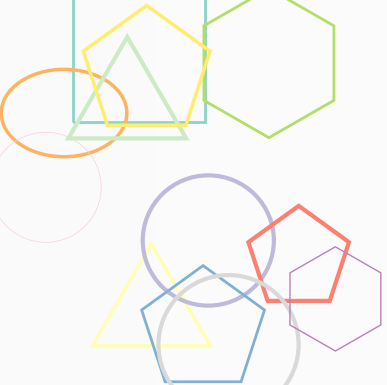[{"shape": "square", "thickness": 2, "radius": 0.85, "center": [0.36, 0.853]}, {"shape": "triangle", "thickness": 2.5, "radius": 0.88, "center": [0.391, 0.19]}, {"shape": "circle", "thickness": 3, "radius": 0.85, "center": [0.538, 0.375]}, {"shape": "pentagon", "thickness": 3, "radius": 0.68, "center": [0.771, 0.329]}, {"shape": "pentagon", "thickness": 2, "radius": 0.83, "center": [0.524, 0.143]}, {"shape": "oval", "thickness": 2.5, "radius": 0.81, "center": [0.165, 0.706]}, {"shape": "hexagon", "thickness": 2, "radius": 0.97, "center": [0.694, 0.836]}, {"shape": "circle", "thickness": 0.5, "radius": 0.71, "center": [0.118, 0.514]}, {"shape": "circle", "thickness": 3, "radius": 0.9, "center": [0.59, 0.105]}, {"shape": "hexagon", "thickness": 1, "radius": 0.68, "center": [0.866, 0.224]}, {"shape": "triangle", "thickness": 3, "radius": 0.88, "center": [0.328, 0.728]}, {"shape": "pentagon", "thickness": 2.5, "radius": 0.86, "center": [0.378, 0.814]}]